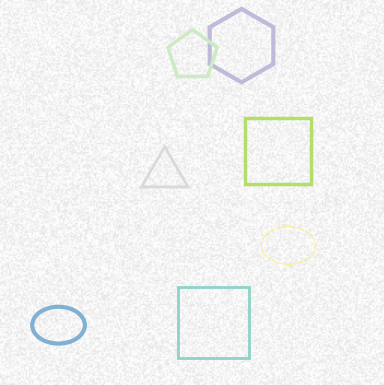[{"shape": "square", "thickness": 2, "radius": 0.46, "center": [0.555, 0.162]}, {"shape": "hexagon", "thickness": 3, "radius": 0.48, "center": [0.627, 0.882]}, {"shape": "oval", "thickness": 3, "radius": 0.34, "center": [0.152, 0.155]}, {"shape": "square", "thickness": 2.5, "radius": 0.43, "center": [0.723, 0.608]}, {"shape": "triangle", "thickness": 2, "radius": 0.35, "center": [0.428, 0.549]}, {"shape": "pentagon", "thickness": 2.5, "radius": 0.34, "center": [0.5, 0.856]}, {"shape": "oval", "thickness": 0.5, "radius": 0.35, "center": [0.749, 0.363]}]